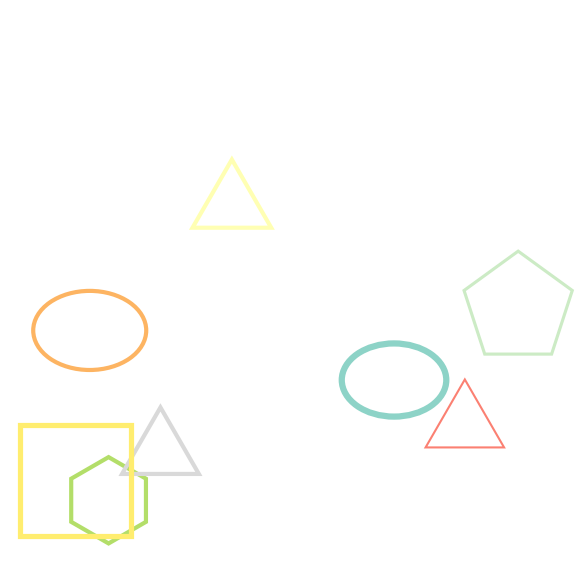[{"shape": "oval", "thickness": 3, "radius": 0.45, "center": [0.682, 0.341]}, {"shape": "triangle", "thickness": 2, "radius": 0.39, "center": [0.402, 0.644]}, {"shape": "triangle", "thickness": 1, "radius": 0.39, "center": [0.805, 0.264]}, {"shape": "oval", "thickness": 2, "radius": 0.49, "center": [0.155, 0.427]}, {"shape": "hexagon", "thickness": 2, "radius": 0.37, "center": [0.188, 0.133]}, {"shape": "triangle", "thickness": 2, "radius": 0.38, "center": [0.278, 0.217]}, {"shape": "pentagon", "thickness": 1.5, "radius": 0.49, "center": [0.897, 0.466]}, {"shape": "square", "thickness": 2.5, "radius": 0.48, "center": [0.13, 0.167]}]